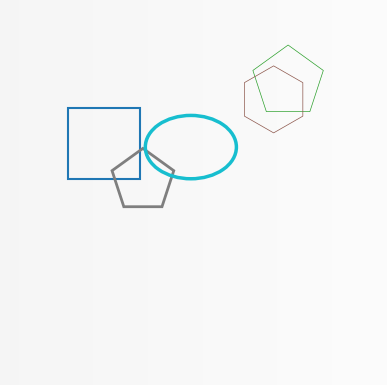[{"shape": "square", "thickness": 1.5, "radius": 0.46, "center": [0.268, 0.628]}, {"shape": "pentagon", "thickness": 0.5, "radius": 0.48, "center": [0.743, 0.787]}, {"shape": "hexagon", "thickness": 0.5, "radius": 0.44, "center": [0.706, 0.742]}, {"shape": "pentagon", "thickness": 2, "radius": 0.42, "center": [0.369, 0.531]}, {"shape": "oval", "thickness": 2.5, "radius": 0.59, "center": [0.493, 0.618]}]